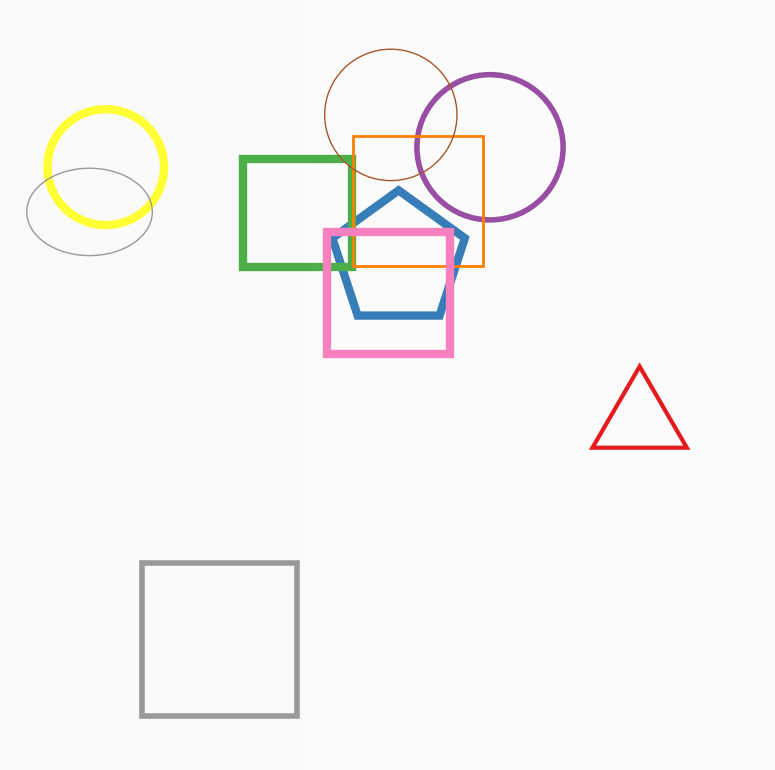[{"shape": "triangle", "thickness": 1.5, "radius": 0.35, "center": [0.825, 0.454]}, {"shape": "pentagon", "thickness": 3, "radius": 0.45, "center": [0.514, 0.663]}, {"shape": "square", "thickness": 3, "radius": 0.35, "center": [0.384, 0.723]}, {"shape": "circle", "thickness": 2, "radius": 0.47, "center": [0.632, 0.809]}, {"shape": "square", "thickness": 1, "radius": 0.42, "center": [0.539, 0.739]}, {"shape": "circle", "thickness": 3, "radius": 0.38, "center": [0.136, 0.783]}, {"shape": "circle", "thickness": 0.5, "radius": 0.43, "center": [0.504, 0.851]}, {"shape": "square", "thickness": 3, "radius": 0.4, "center": [0.501, 0.62]}, {"shape": "square", "thickness": 2, "radius": 0.5, "center": [0.283, 0.17]}, {"shape": "oval", "thickness": 0.5, "radius": 0.41, "center": [0.116, 0.725]}]